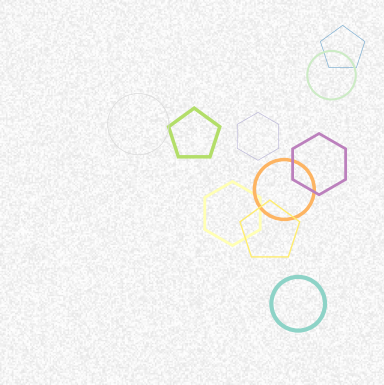[{"shape": "circle", "thickness": 3, "radius": 0.35, "center": [0.774, 0.211]}, {"shape": "hexagon", "thickness": 2, "radius": 0.42, "center": [0.604, 0.445]}, {"shape": "hexagon", "thickness": 0.5, "radius": 0.31, "center": [0.67, 0.646]}, {"shape": "pentagon", "thickness": 0.5, "radius": 0.3, "center": [0.89, 0.873]}, {"shape": "circle", "thickness": 2.5, "radius": 0.39, "center": [0.738, 0.508]}, {"shape": "pentagon", "thickness": 2.5, "radius": 0.35, "center": [0.504, 0.649]}, {"shape": "circle", "thickness": 0.5, "radius": 0.4, "center": [0.359, 0.678]}, {"shape": "hexagon", "thickness": 2, "radius": 0.4, "center": [0.829, 0.574]}, {"shape": "circle", "thickness": 1.5, "radius": 0.31, "center": [0.861, 0.805]}, {"shape": "pentagon", "thickness": 1, "radius": 0.41, "center": [0.701, 0.399]}]